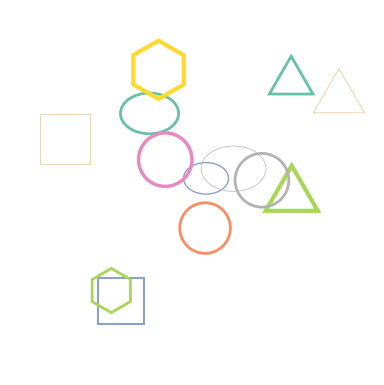[{"shape": "triangle", "thickness": 2, "radius": 0.33, "center": [0.756, 0.789]}, {"shape": "oval", "thickness": 2, "radius": 0.38, "center": [0.388, 0.705]}, {"shape": "circle", "thickness": 2, "radius": 0.33, "center": [0.533, 0.408]}, {"shape": "square", "thickness": 1.5, "radius": 0.3, "center": [0.315, 0.218]}, {"shape": "oval", "thickness": 1, "radius": 0.29, "center": [0.535, 0.537]}, {"shape": "circle", "thickness": 2.5, "radius": 0.35, "center": [0.429, 0.585]}, {"shape": "triangle", "thickness": 3, "radius": 0.39, "center": [0.758, 0.492]}, {"shape": "hexagon", "thickness": 2, "radius": 0.29, "center": [0.289, 0.245]}, {"shape": "hexagon", "thickness": 3, "radius": 0.38, "center": [0.412, 0.819]}, {"shape": "square", "thickness": 0.5, "radius": 0.32, "center": [0.17, 0.639]}, {"shape": "triangle", "thickness": 0.5, "radius": 0.38, "center": [0.88, 0.745]}, {"shape": "circle", "thickness": 2, "radius": 0.35, "center": [0.68, 0.532]}, {"shape": "oval", "thickness": 0.5, "radius": 0.42, "center": [0.607, 0.562]}]